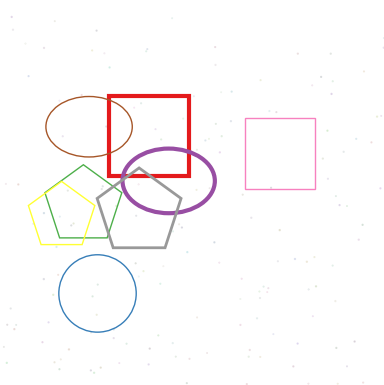[{"shape": "square", "thickness": 3, "radius": 0.52, "center": [0.387, 0.647]}, {"shape": "circle", "thickness": 1, "radius": 0.5, "center": [0.253, 0.238]}, {"shape": "pentagon", "thickness": 1, "radius": 0.52, "center": [0.217, 0.467]}, {"shape": "oval", "thickness": 3, "radius": 0.6, "center": [0.438, 0.53]}, {"shape": "pentagon", "thickness": 1, "radius": 0.45, "center": [0.16, 0.438]}, {"shape": "oval", "thickness": 1, "radius": 0.56, "center": [0.231, 0.671]}, {"shape": "square", "thickness": 1, "radius": 0.46, "center": [0.727, 0.601]}, {"shape": "pentagon", "thickness": 2, "radius": 0.57, "center": [0.361, 0.449]}]